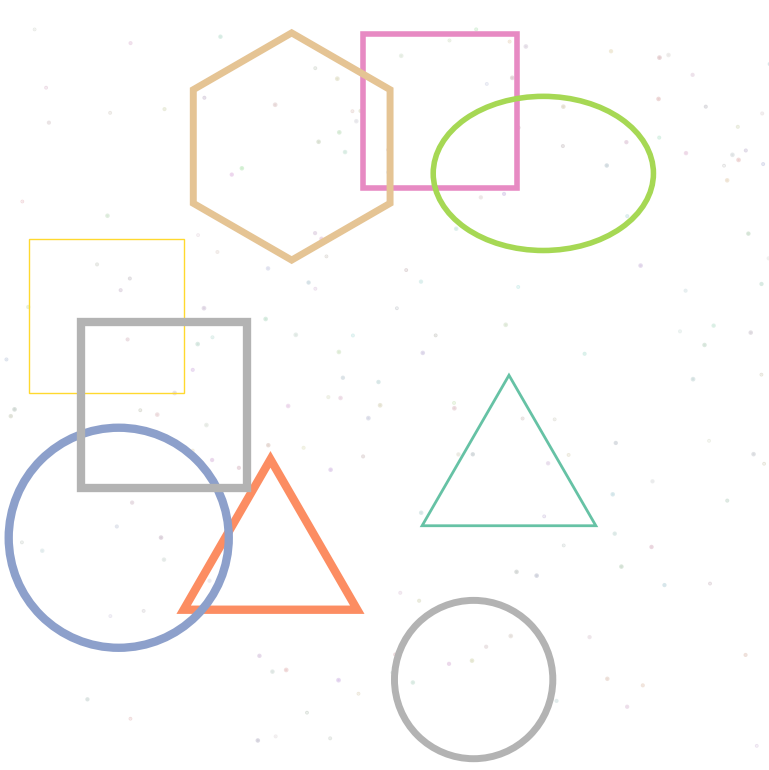[{"shape": "triangle", "thickness": 1, "radius": 0.65, "center": [0.661, 0.382]}, {"shape": "triangle", "thickness": 3, "radius": 0.65, "center": [0.351, 0.273]}, {"shape": "circle", "thickness": 3, "radius": 0.71, "center": [0.154, 0.302]}, {"shape": "square", "thickness": 2, "radius": 0.5, "center": [0.571, 0.856]}, {"shape": "oval", "thickness": 2, "radius": 0.72, "center": [0.706, 0.775]}, {"shape": "square", "thickness": 0.5, "radius": 0.5, "center": [0.138, 0.59]}, {"shape": "hexagon", "thickness": 2.5, "radius": 0.74, "center": [0.379, 0.81]}, {"shape": "square", "thickness": 3, "radius": 0.54, "center": [0.213, 0.474]}, {"shape": "circle", "thickness": 2.5, "radius": 0.51, "center": [0.615, 0.117]}]